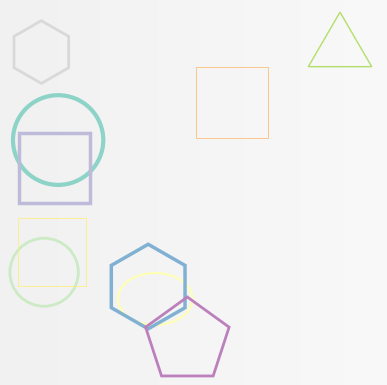[{"shape": "circle", "thickness": 3, "radius": 0.58, "center": [0.15, 0.636]}, {"shape": "oval", "thickness": 1.5, "radius": 0.48, "center": [0.4, 0.224]}, {"shape": "square", "thickness": 2.5, "radius": 0.45, "center": [0.14, 0.564]}, {"shape": "hexagon", "thickness": 2.5, "radius": 0.55, "center": [0.382, 0.256]}, {"shape": "square", "thickness": 0.5, "radius": 0.46, "center": [0.599, 0.734]}, {"shape": "triangle", "thickness": 1, "radius": 0.47, "center": [0.877, 0.874]}, {"shape": "hexagon", "thickness": 2, "radius": 0.41, "center": [0.107, 0.865]}, {"shape": "pentagon", "thickness": 2, "radius": 0.57, "center": [0.483, 0.115]}, {"shape": "circle", "thickness": 2, "radius": 0.44, "center": [0.114, 0.293]}, {"shape": "square", "thickness": 0.5, "radius": 0.44, "center": [0.135, 0.345]}]